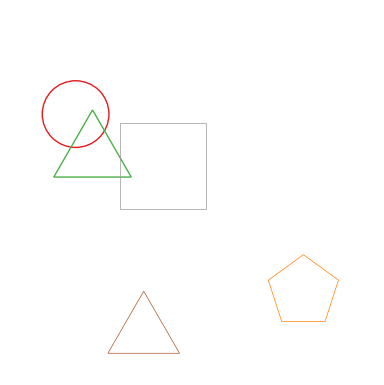[{"shape": "circle", "thickness": 1, "radius": 0.43, "center": [0.196, 0.704]}, {"shape": "triangle", "thickness": 1, "radius": 0.58, "center": [0.24, 0.598]}, {"shape": "pentagon", "thickness": 0.5, "radius": 0.48, "center": [0.788, 0.243]}, {"shape": "triangle", "thickness": 0.5, "radius": 0.54, "center": [0.373, 0.136]}, {"shape": "square", "thickness": 0.5, "radius": 0.56, "center": [0.424, 0.569]}]